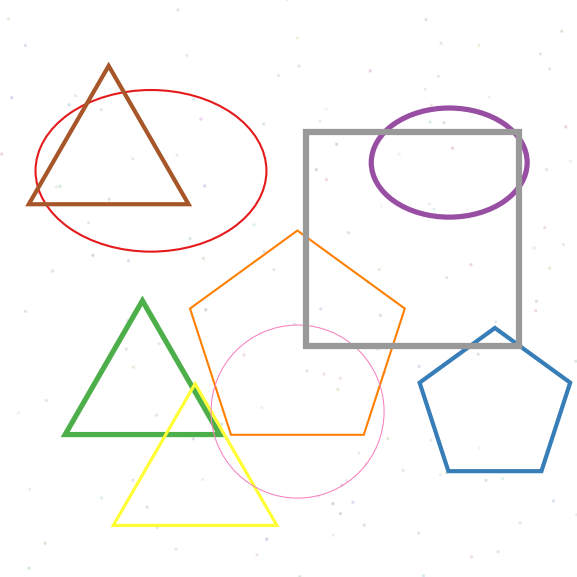[{"shape": "oval", "thickness": 1, "radius": 1.0, "center": [0.261, 0.703]}, {"shape": "pentagon", "thickness": 2, "radius": 0.69, "center": [0.857, 0.294]}, {"shape": "triangle", "thickness": 2.5, "radius": 0.77, "center": [0.247, 0.324]}, {"shape": "oval", "thickness": 2.5, "radius": 0.67, "center": [0.778, 0.718]}, {"shape": "pentagon", "thickness": 1, "radius": 0.98, "center": [0.515, 0.404]}, {"shape": "triangle", "thickness": 1.5, "radius": 0.82, "center": [0.338, 0.171]}, {"shape": "triangle", "thickness": 2, "radius": 0.8, "center": [0.188, 0.725]}, {"shape": "circle", "thickness": 0.5, "radius": 0.75, "center": [0.515, 0.286]}, {"shape": "square", "thickness": 3, "radius": 0.92, "center": [0.714, 0.585]}]